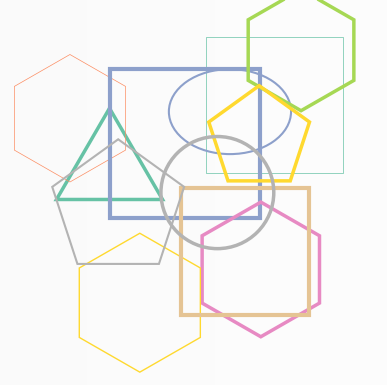[{"shape": "square", "thickness": 0.5, "radius": 0.88, "center": [0.709, 0.727]}, {"shape": "triangle", "thickness": 2.5, "radius": 0.79, "center": [0.283, 0.561]}, {"shape": "hexagon", "thickness": 0.5, "radius": 0.83, "center": [0.18, 0.693]}, {"shape": "square", "thickness": 3, "radius": 0.97, "center": [0.477, 0.628]}, {"shape": "oval", "thickness": 1.5, "radius": 0.79, "center": [0.593, 0.71]}, {"shape": "hexagon", "thickness": 2.5, "radius": 0.87, "center": [0.673, 0.3]}, {"shape": "hexagon", "thickness": 2.5, "radius": 0.79, "center": [0.777, 0.87]}, {"shape": "hexagon", "thickness": 1, "radius": 0.9, "center": [0.361, 0.214]}, {"shape": "pentagon", "thickness": 2.5, "radius": 0.68, "center": [0.669, 0.641]}, {"shape": "square", "thickness": 3, "radius": 0.82, "center": [0.633, 0.347]}, {"shape": "pentagon", "thickness": 1.5, "radius": 0.89, "center": [0.305, 0.459]}, {"shape": "circle", "thickness": 2.5, "radius": 0.73, "center": [0.561, 0.5]}]